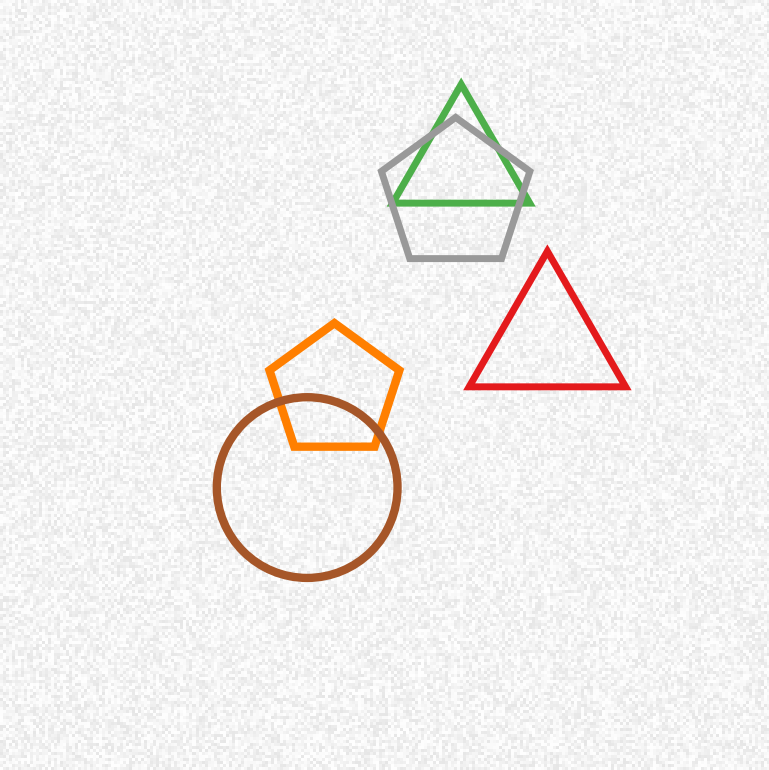[{"shape": "triangle", "thickness": 2.5, "radius": 0.59, "center": [0.711, 0.556]}, {"shape": "triangle", "thickness": 2.5, "radius": 0.51, "center": [0.599, 0.788]}, {"shape": "pentagon", "thickness": 3, "radius": 0.44, "center": [0.434, 0.492]}, {"shape": "circle", "thickness": 3, "radius": 0.59, "center": [0.399, 0.367]}, {"shape": "pentagon", "thickness": 2.5, "radius": 0.51, "center": [0.592, 0.746]}]